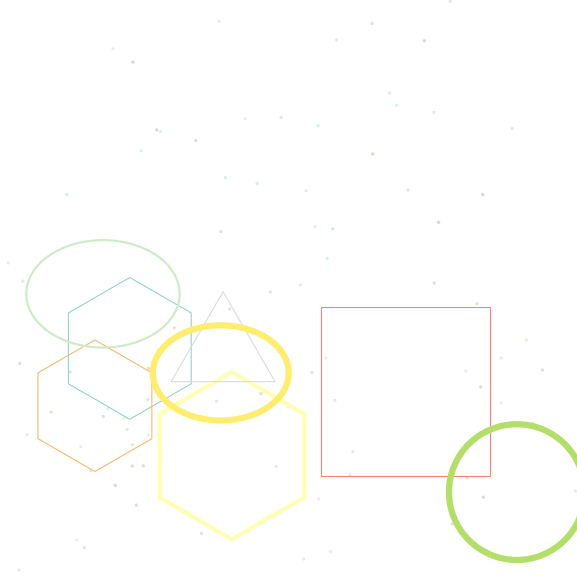[{"shape": "hexagon", "thickness": 0.5, "radius": 0.61, "center": [0.225, 0.396]}, {"shape": "hexagon", "thickness": 2, "radius": 0.72, "center": [0.401, 0.21]}, {"shape": "square", "thickness": 0.5, "radius": 0.73, "center": [0.702, 0.321]}, {"shape": "hexagon", "thickness": 0.5, "radius": 0.57, "center": [0.164, 0.296]}, {"shape": "circle", "thickness": 3, "radius": 0.59, "center": [0.895, 0.147]}, {"shape": "triangle", "thickness": 0.5, "radius": 0.52, "center": [0.386, 0.39]}, {"shape": "oval", "thickness": 1, "radius": 0.66, "center": [0.178, 0.49]}, {"shape": "oval", "thickness": 3, "radius": 0.59, "center": [0.382, 0.353]}]